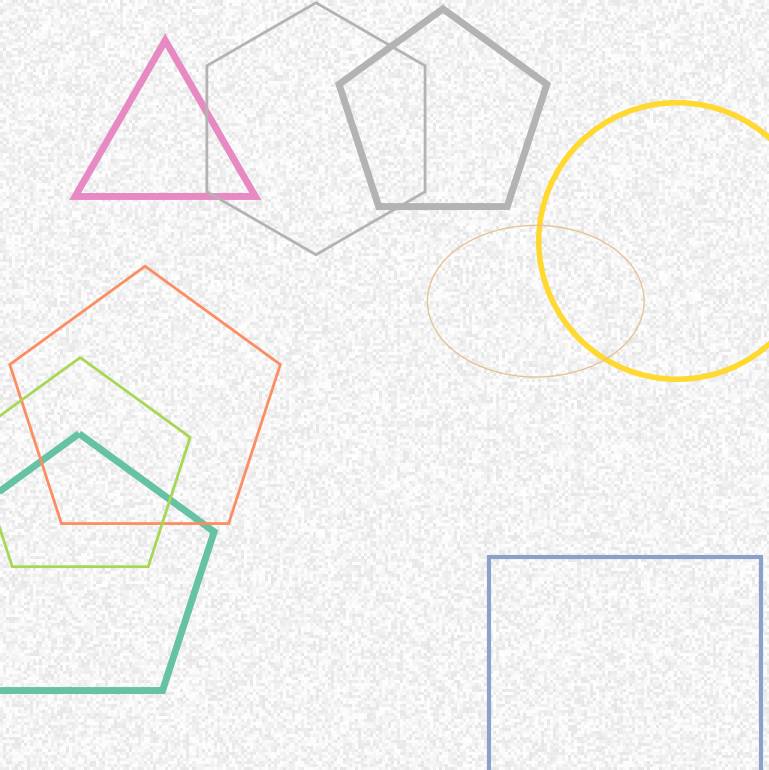[{"shape": "pentagon", "thickness": 2.5, "radius": 0.92, "center": [0.103, 0.252]}, {"shape": "pentagon", "thickness": 1, "radius": 0.92, "center": [0.188, 0.47]}, {"shape": "square", "thickness": 1.5, "radius": 0.88, "center": [0.812, 0.1]}, {"shape": "triangle", "thickness": 2.5, "radius": 0.68, "center": [0.215, 0.812]}, {"shape": "pentagon", "thickness": 1, "radius": 0.75, "center": [0.104, 0.386]}, {"shape": "circle", "thickness": 2, "radius": 0.9, "center": [0.879, 0.687]}, {"shape": "oval", "thickness": 0.5, "radius": 0.7, "center": [0.696, 0.609]}, {"shape": "pentagon", "thickness": 2.5, "radius": 0.71, "center": [0.575, 0.847]}, {"shape": "hexagon", "thickness": 1, "radius": 0.82, "center": [0.41, 0.833]}]